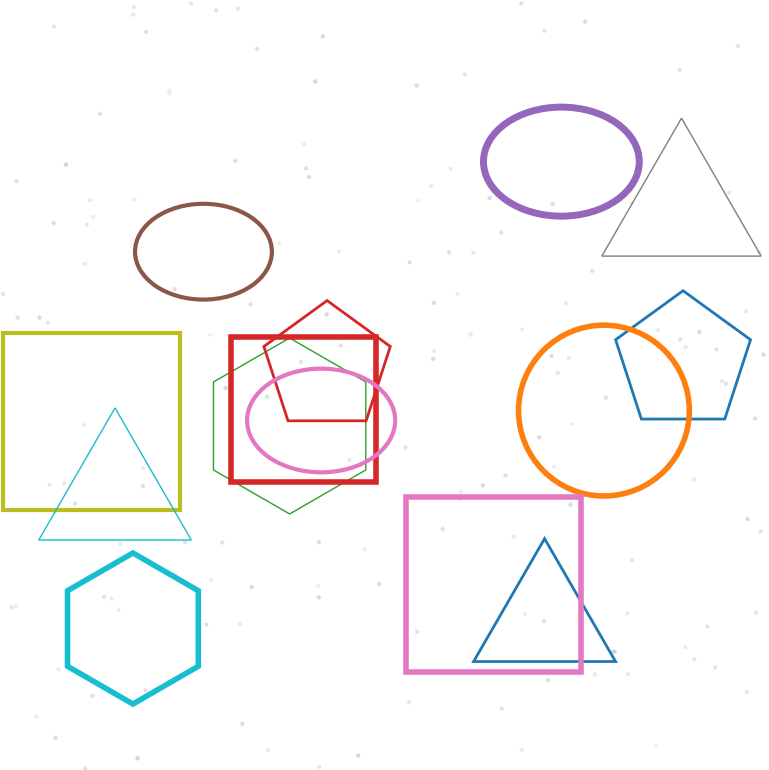[{"shape": "triangle", "thickness": 1, "radius": 0.53, "center": [0.707, 0.194]}, {"shape": "pentagon", "thickness": 1, "radius": 0.46, "center": [0.887, 0.53]}, {"shape": "circle", "thickness": 2, "radius": 0.55, "center": [0.784, 0.467]}, {"shape": "hexagon", "thickness": 0.5, "radius": 0.57, "center": [0.376, 0.447]}, {"shape": "pentagon", "thickness": 1, "radius": 0.43, "center": [0.425, 0.523]}, {"shape": "square", "thickness": 2, "radius": 0.47, "center": [0.394, 0.468]}, {"shape": "oval", "thickness": 2.5, "radius": 0.51, "center": [0.729, 0.79]}, {"shape": "oval", "thickness": 1.5, "radius": 0.44, "center": [0.264, 0.673]}, {"shape": "oval", "thickness": 1.5, "radius": 0.48, "center": [0.417, 0.454]}, {"shape": "square", "thickness": 2, "radius": 0.57, "center": [0.641, 0.241]}, {"shape": "triangle", "thickness": 0.5, "radius": 0.6, "center": [0.885, 0.727]}, {"shape": "square", "thickness": 1.5, "radius": 0.57, "center": [0.118, 0.453]}, {"shape": "triangle", "thickness": 0.5, "radius": 0.57, "center": [0.149, 0.356]}, {"shape": "hexagon", "thickness": 2, "radius": 0.49, "center": [0.173, 0.184]}]